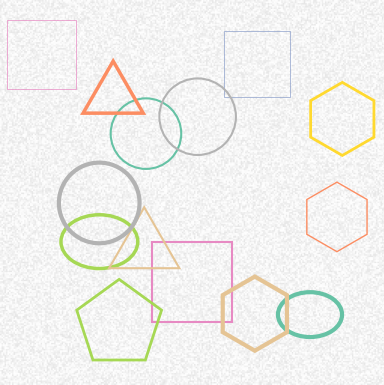[{"shape": "oval", "thickness": 3, "radius": 0.42, "center": [0.805, 0.183]}, {"shape": "circle", "thickness": 1.5, "radius": 0.46, "center": [0.379, 0.653]}, {"shape": "triangle", "thickness": 2.5, "radius": 0.45, "center": [0.294, 0.751]}, {"shape": "hexagon", "thickness": 1, "radius": 0.45, "center": [0.875, 0.437]}, {"shape": "square", "thickness": 0.5, "radius": 0.43, "center": [0.668, 0.834]}, {"shape": "square", "thickness": 1.5, "radius": 0.52, "center": [0.499, 0.267]}, {"shape": "square", "thickness": 0.5, "radius": 0.45, "center": [0.109, 0.858]}, {"shape": "oval", "thickness": 2.5, "radius": 0.5, "center": [0.258, 0.372]}, {"shape": "pentagon", "thickness": 2, "radius": 0.58, "center": [0.309, 0.159]}, {"shape": "hexagon", "thickness": 2, "radius": 0.47, "center": [0.889, 0.691]}, {"shape": "triangle", "thickness": 1.5, "radius": 0.53, "center": [0.375, 0.356]}, {"shape": "hexagon", "thickness": 3, "radius": 0.48, "center": [0.662, 0.185]}, {"shape": "circle", "thickness": 1.5, "radius": 0.5, "center": [0.513, 0.697]}, {"shape": "circle", "thickness": 3, "radius": 0.52, "center": [0.258, 0.473]}]